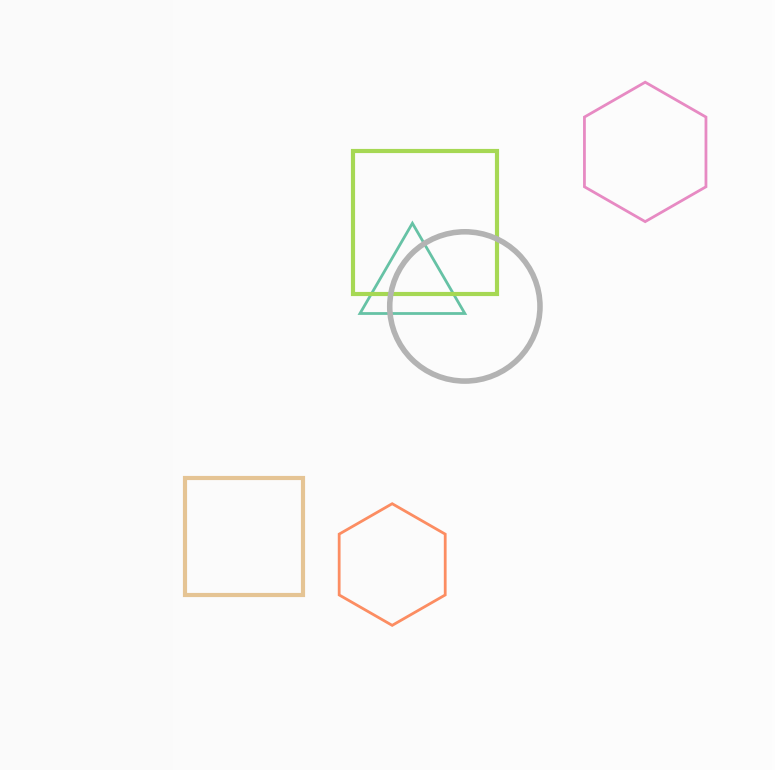[{"shape": "triangle", "thickness": 1, "radius": 0.39, "center": [0.532, 0.632]}, {"shape": "hexagon", "thickness": 1, "radius": 0.39, "center": [0.506, 0.267]}, {"shape": "hexagon", "thickness": 1, "radius": 0.45, "center": [0.833, 0.803]}, {"shape": "square", "thickness": 1.5, "radius": 0.46, "center": [0.549, 0.711]}, {"shape": "square", "thickness": 1.5, "radius": 0.38, "center": [0.315, 0.303]}, {"shape": "circle", "thickness": 2, "radius": 0.48, "center": [0.6, 0.602]}]